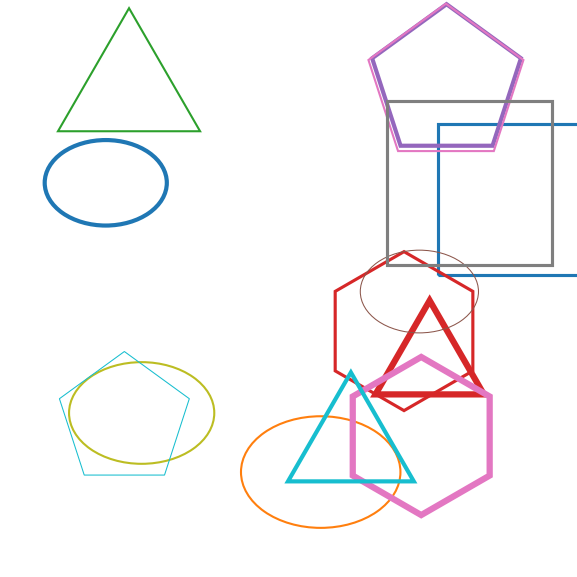[{"shape": "oval", "thickness": 2, "radius": 0.53, "center": [0.183, 0.683]}, {"shape": "square", "thickness": 1.5, "radius": 0.65, "center": [0.89, 0.654]}, {"shape": "oval", "thickness": 1, "radius": 0.69, "center": [0.555, 0.182]}, {"shape": "triangle", "thickness": 1, "radius": 0.71, "center": [0.223, 0.843]}, {"shape": "hexagon", "thickness": 1.5, "radius": 0.69, "center": [0.7, 0.426]}, {"shape": "triangle", "thickness": 3, "radius": 0.54, "center": [0.744, 0.37]}, {"shape": "pentagon", "thickness": 2, "radius": 0.68, "center": [0.773, 0.856]}, {"shape": "oval", "thickness": 0.5, "radius": 0.51, "center": [0.726, 0.494]}, {"shape": "hexagon", "thickness": 3, "radius": 0.68, "center": [0.729, 0.244]}, {"shape": "pentagon", "thickness": 1, "radius": 0.71, "center": [0.772, 0.852]}, {"shape": "square", "thickness": 1.5, "radius": 0.71, "center": [0.813, 0.683]}, {"shape": "oval", "thickness": 1, "radius": 0.63, "center": [0.245, 0.284]}, {"shape": "pentagon", "thickness": 0.5, "radius": 0.59, "center": [0.215, 0.272]}, {"shape": "triangle", "thickness": 2, "radius": 0.63, "center": [0.608, 0.228]}]